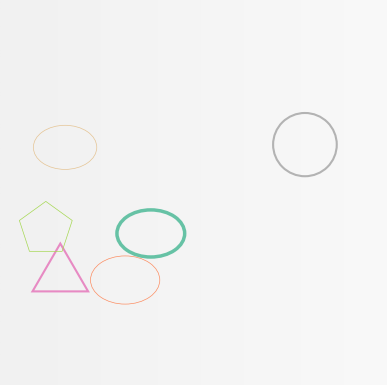[{"shape": "oval", "thickness": 2.5, "radius": 0.44, "center": [0.389, 0.394]}, {"shape": "oval", "thickness": 0.5, "radius": 0.45, "center": [0.323, 0.273]}, {"shape": "triangle", "thickness": 1.5, "radius": 0.41, "center": [0.156, 0.285]}, {"shape": "pentagon", "thickness": 0.5, "radius": 0.36, "center": [0.118, 0.405]}, {"shape": "oval", "thickness": 0.5, "radius": 0.41, "center": [0.168, 0.617]}, {"shape": "circle", "thickness": 1.5, "radius": 0.41, "center": [0.787, 0.624]}]